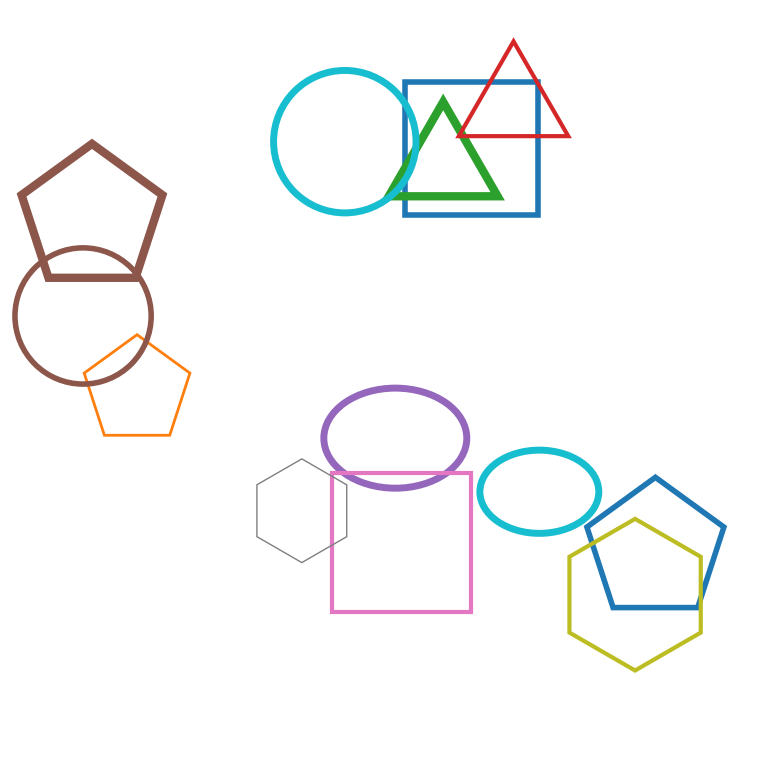[{"shape": "pentagon", "thickness": 2, "radius": 0.47, "center": [0.851, 0.287]}, {"shape": "square", "thickness": 2, "radius": 0.43, "center": [0.612, 0.807]}, {"shape": "pentagon", "thickness": 1, "radius": 0.36, "center": [0.178, 0.493]}, {"shape": "triangle", "thickness": 3, "radius": 0.41, "center": [0.576, 0.786]}, {"shape": "triangle", "thickness": 1.5, "radius": 0.41, "center": [0.667, 0.864]}, {"shape": "oval", "thickness": 2.5, "radius": 0.46, "center": [0.513, 0.431]}, {"shape": "pentagon", "thickness": 3, "radius": 0.48, "center": [0.119, 0.717]}, {"shape": "circle", "thickness": 2, "radius": 0.44, "center": [0.108, 0.59]}, {"shape": "square", "thickness": 1.5, "radius": 0.45, "center": [0.522, 0.295]}, {"shape": "hexagon", "thickness": 0.5, "radius": 0.34, "center": [0.392, 0.337]}, {"shape": "hexagon", "thickness": 1.5, "radius": 0.49, "center": [0.825, 0.228]}, {"shape": "oval", "thickness": 2.5, "radius": 0.39, "center": [0.7, 0.361]}, {"shape": "circle", "thickness": 2.5, "radius": 0.46, "center": [0.448, 0.816]}]